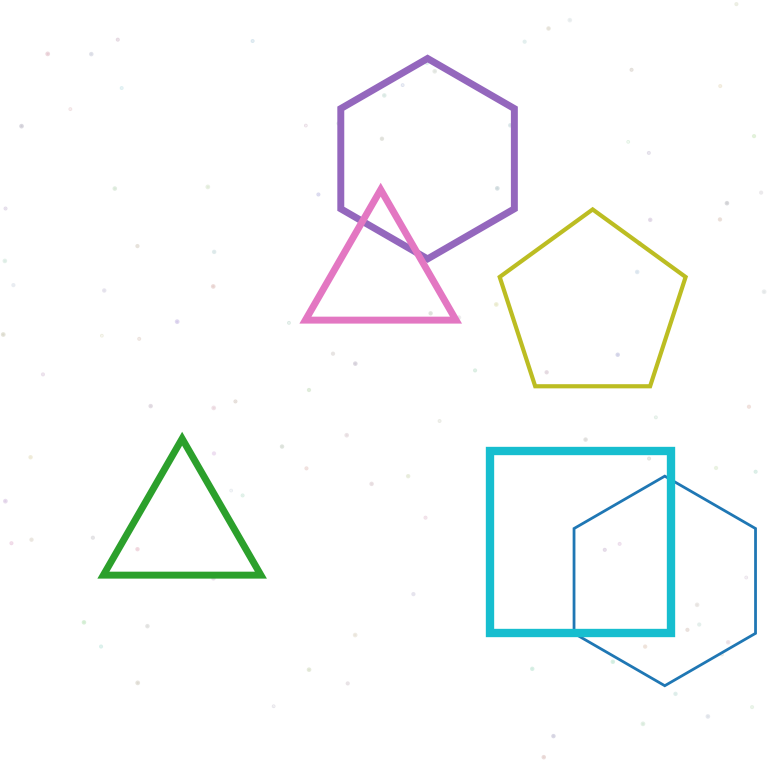[{"shape": "hexagon", "thickness": 1, "radius": 0.68, "center": [0.863, 0.246]}, {"shape": "triangle", "thickness": 2.5, "radius": 0.59, "center": [0.237, 0.312]}, {"shape": "hexagon", "thickness": 2.5, "radius": 0.65, "center": [0.555, 0.794]}, {"shape": "triangle", "thickness": 2.5, "radius": 0.56, "center": [0.494, 0.641]}, {"shape": "pentagon", "thickness": 1.5, "radius": 0.63, "center": [0.77, 0.601]}, {"shape": "square", "thickness": 3, "radius": 0.59, "center": [0.754, 0.296]}]